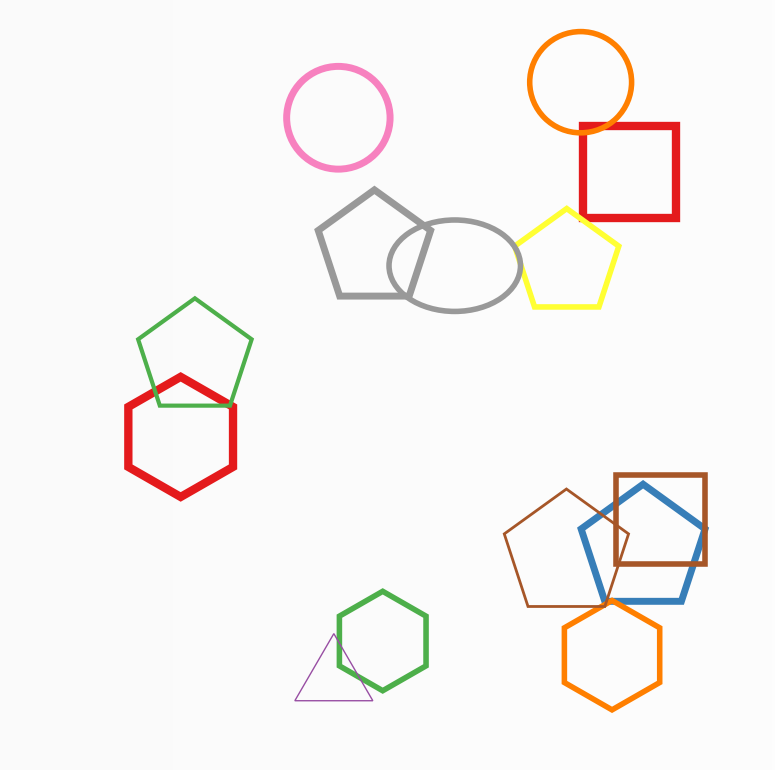[{"shape": "hexagon", "thickness": 3, "radius": 0.39, "center": [0.233, 0.433]}, {"shape": "square", "thickness": 3, "radius": 0.3, "center": [0.812, 0.777]}, {"shape": "pentagon", "thickness": 2.5, "radius": 0.42, "center": [0.83, 0.287]}, {"shape": "hexagon", "thickness": 2, "radius": 0.32, "center": [0.494, 0.168]}, {"shape": "pentagon", "thickness": 1.5, "radius": 0.39, "center": [0.251, 0.536]}, {"shape": "triangle", "thickness": 0.5, "radius": 0.29, "center": [0.431, 0.119]}, {"shape": "hexagon", "thickness": 2, "radius": 0.36, "center": [0.79, 0.149]}, {"shape": "circle", "thickness": 2, "radius": 0.33, "center": [0.749, 0.893]}, {"shape": "pentagon", "thickness": 2, "radius": 0.35, "center": [0.731, 0.658]}, {"shape": "square", "thickness": 2, "radius": 0.29, "center": [0.852, 0.325]}, {"shape": "pentagon", "thickness": 1, "radius": 0.42, "center": [0.731, 0.281]}, {"shape": "circle", "thickness": 2.5, "radius": 0.33, "center": [0.437, 0.847]}, {"shape": "oval", "thickness": 2, "radius": 0.42, "center": [0.587, 0.655]}, {"shape": "pentagon", "thickness": 2.5, "radius": 0.38, "center": [0.483, 0.677]}]